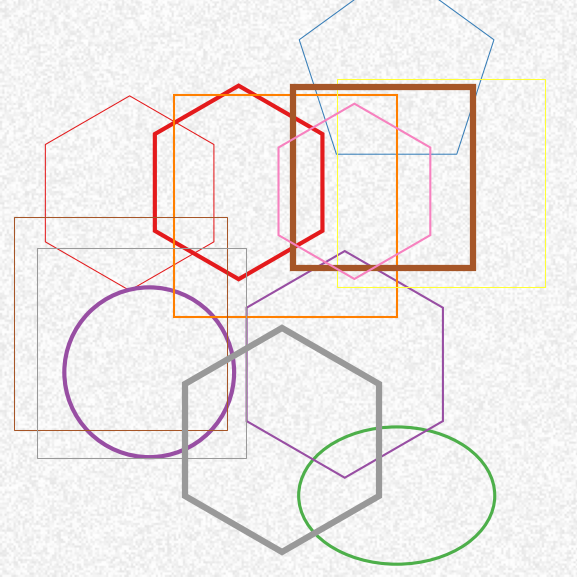[{"shape": "hexagon", "thickness": 2, "radius": 0.84, "center": [0.413, 0.683]}, {"shape": "hexagon", "thickness": 0.5, "radius": 0.84, "center": [0.224, 0.665]}, {"shape": "pentagon", "thickness": 0.5, "radius": 0.89, "center": [0.687, 0.876]}, {"shape": "oval", "thickness": 1.5, "radius": 0.85, "center": [0.687, 0.141]}, {"shape": "hexagon", "thickness": 1, "radius": 0.98, "center": [0.597, 0.368]}, {"shape": "circle", "thickness": 2, "radius": 0.73, "center": [0.258, 0.355]}, {"shape": "square", "thickness": 1, "radius": 0.96, "center": [0.495, 0.643]}, {"shape": "square", "thickness": 0.5, "radius": 0.9, "center": [0.763, 0.682]}, {"shape": "square", "thickness": 0.5, "radius": 0.92, "center": [0.209, 0.439]}, {"shape": "square", "thickness": 3, "radius": 0.78, "center": [0.663, 0.692]}, {"shape": "hexagon", "thickness": 1, "radius": 0.76, "center": [0.614, 0.668]}, {"shape": "hexagon", "thickness": 3, "radius": 0.97, "center": [0.488, 0.237]}, {"shape": "square", "thickness": 0.5, "radius": 0.91, "center": [0.245, 0.388]}]